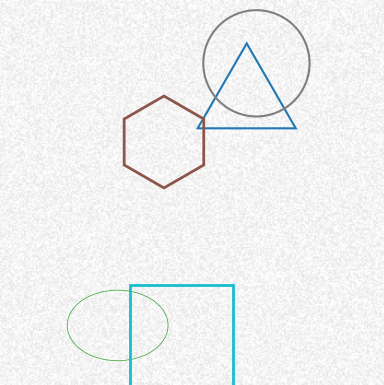[{"shape": "triangle", "thickness": 1.5, "radius": 0.74, "center": [0.641, 0.74]}, {"shape": "oval", "thickness": 0.5, "radius": 0.65, "center": [0.306, 0.155]}, {"shape": "hexagon", "thickness": 2, "radius": 0.6, "center": [0.426, 0.631]}, {"shape": "circle", "thickness": 1.5, "radius": 0.69, "center": [0.666, 0.836]}, {"shape": "square", "thickness": 2, "radius": 0.67, "center": [0.471, 0.124]}]